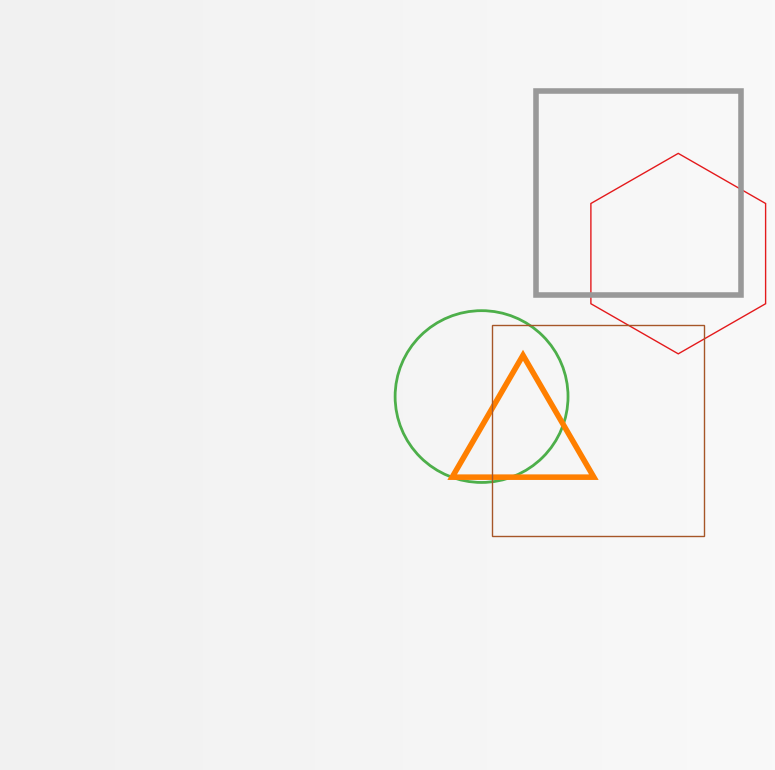[{"shape": "hexagon", "thickness": 0.5, "radius": 0.65, "center": [0.875, 0.671]}, {"shape": "circle", "thickness": 1, "radius": 0.56, "center": [0.621, 0.485]}, {"shape": "triangle", "thickness": 2, "radius": 0.53, "center": [0.675, 0.433]}, {"shape": "square", "thickness": 0.5, "radius": 0.69, "center": [0.771, 0.44]}, {"shape": "square", "thickness": 2, "radius": 0.66, "center": [0.823, 0.749]}]